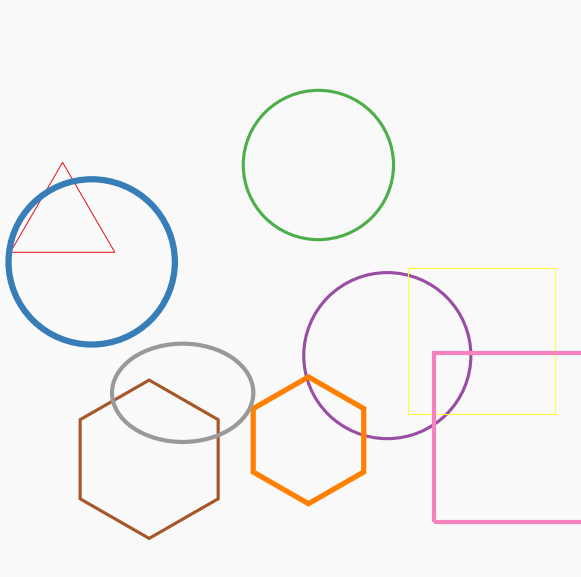[{"shape": "triangle", "thickness": 0.5, "radius": 0.52, "center": [0.108, 0.614]}, {"shape": "circle", "thickness": 3, "radius": 0.72, "center": [0.158, 0.546]}, {"shape": "circle", "thickness": 1.5, "radius": 0.65, "center": [0.548, 0.713]}, {"shape": "circle", "thickness": 1.5, "radius": 0.72, "center": [0.666, 0.383]}, {"shape": "hexagon", "thickness": 2.5, "radius": 0.55, "center": [0.531, 0.237]}, {"shape": "square", "thickness": 0.5, "radius": 0.63, "center": [0.828, 0.409]}, {"shape": "hexagon", "thickness": 1.5, "radius": 0.69, "center": [0.257, 0.204]}, {"shape": "square", "thickness": 2, "radius": 0.73, "center": [0.892, 0.242]}, {"shape": "oval", "thickness": 2, "radius": 0.61, "center": [0.314, 0.319]}]